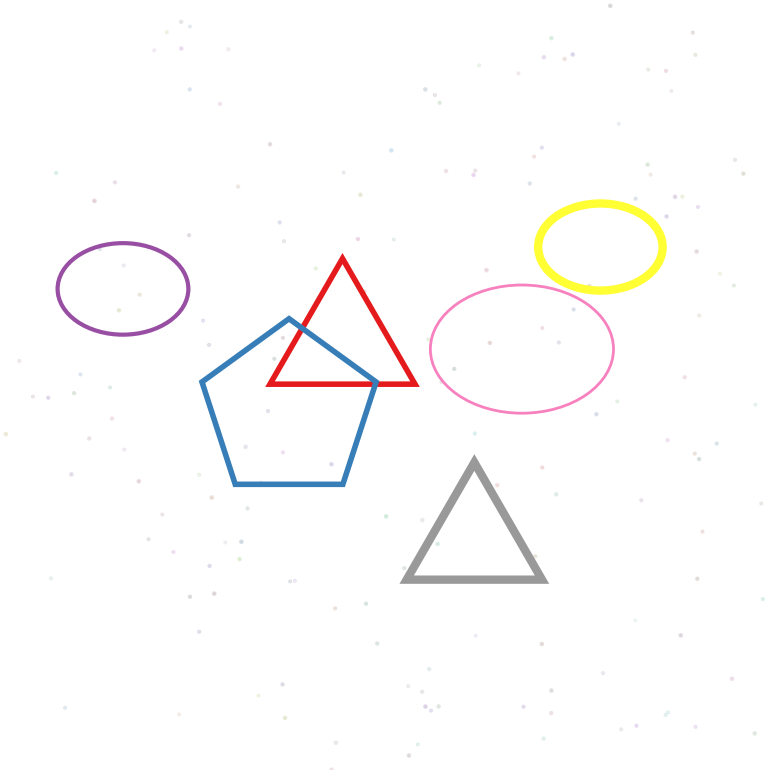[{"shape": "triangle", "thickness": 2, "radius": 0.54, "center": [0.445, 0.555]}, {"shape": "pentagon", "thickness": 2, "radius": 0.59, "center": [0.375, 0.467]}, {"shape": "oval", "thickness": 1.5, "radius": 0.42, "center": [0.16, 0.625]}, {"shape": "oval", "thickness": 3, "radius": 0.4, "center": [0.78, 0.679]}, {"shape": "oval", "thickness": 1, "radius": 0.59, "center": [0.678, 0.547]}, {"shape": "triangle", "thickness": 3, "radius": 0.51, "center": [0.616, 0.298]}]